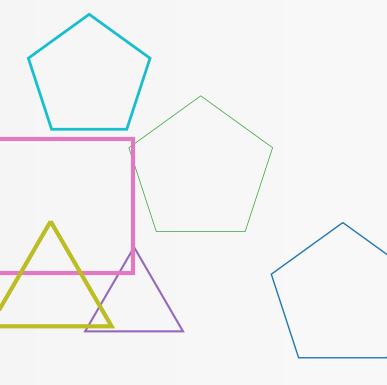[{"shape": "pentagon", "thickness": 1, "radius": 0.97, "center": [0.885, 0.228]}, {"shape": "pentagon", "thickness": 0.5, "radius": 0.97, "center": [0.518, 0.556]}, {"shape": "triangle", "thickness": 1.5, "radius": 0.73, "center": [0.346, 0.212]}, {"shape": "square", "thickness": 3, "radius": 0.87, "center": [0.169, 0.465]}, {"shape": "triangle", "thickness": 3, "radius": 0.91, "center": [0.131, 0.243]}, {"shape": "pentagon", "thickness": 2, "radius": 0.83, "center": [0.23, 0.798]}]